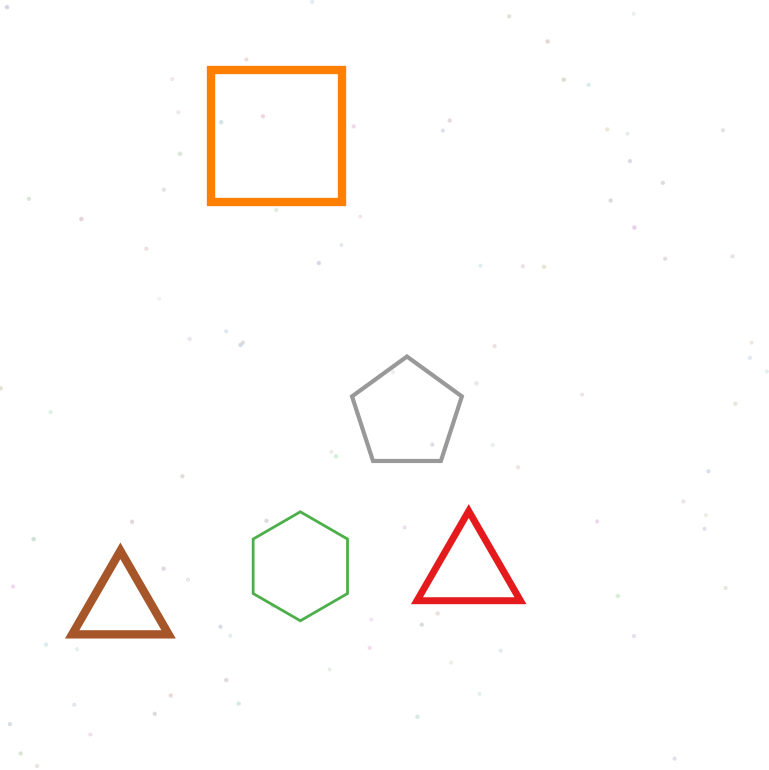[{"shape": "triangle", "thickness": 2.5, "radius": 0.39, "center": [0.609, 0.259]}, {"shape": "hexagon", "thickness": 1, "radius": 0.35, "center": [0.39, 0.265]}, {"shape": "square", "thickness": 3, "radius": 0.43, "center": [0.36, 0.823]}, {"shape": "triangle", "thickness": 3, "radius": 0.36, "center": [0.156, 0.212]}, {"shape": "pentagon", "thickness": 1.5, "radius": 0.37, "center": [0.529, 0.462]}]